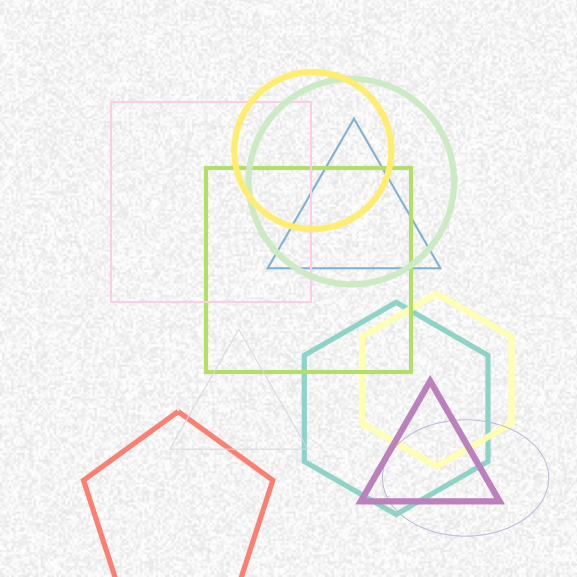[{"shape": "hexagon", "thickness": 2.5, "radius": 0.92, "center": [0.686, 0.292]}, {"shape": "hexagon", "thickness": 3, "radius": 0.75, "center": [0.756, 0.341]}, {"shape": "oval", "thickness": 0.5, "radius": 0.72, "center": [0.806, 0.172]}, {"shape": "pentagon", "thickness": 2.5, "radius": 0.86, "center": [0.309, 0.114]}, {"shape": "triangle", "thickness": 1, "radius": 0.86, "center": [0.613, 0.621]}, {"shape": "square", "thickness": 2, "radius": 0.89, "center": [0.534, 0.532]}, {"shape": "square", "thickness": 1, "radius": 0.86, "center": [0.366, 0.65]}, {"shape": "triangle", "thickness": 0.5, "radius": 0.69, "center": [0.413, 0.29]}, {"shape": "triangle", "thickness": 3, "radius": 0.69, "center": [0.745, 0.2]}, {"shape": "circle", "thickness": 3, "radius": 0.89, "center": [0.608, 0.685]}, {"shape": "circle", "thickness": 3, "radius": 0.68, "center": [0.542, 0.738]}]